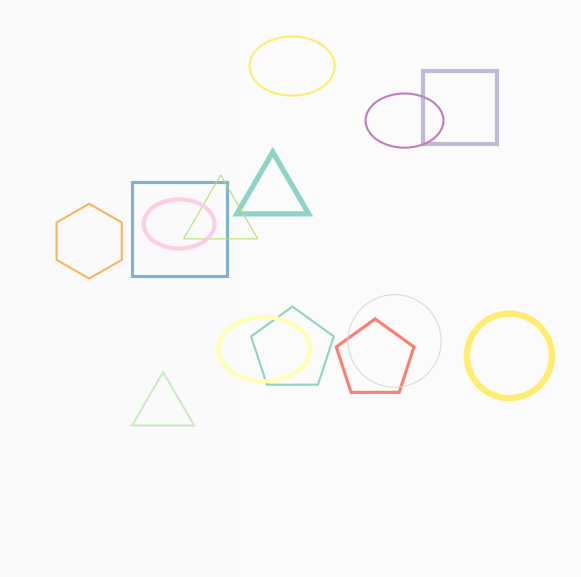[{"shape": "triangle", "thickness": 2.5, "radius": 0.36, "center": [0.469, 0.665]}, {"shape": "pentagon", "thickness": 1, "radius": 0.37, "center": [0.503, 0.394]}, {"shape": "oval", "thickness": 2, "radius": 0.4, "center": [0.455, 0.394]}, {"shape": "square", "thickness": 2, "radius": 0.32, "center": [0.791, 0.813]}, {"shape": "pentagon", "thickness": 1.5, "radius": 0.35, "center": [0.645, 0.377]}, {"shape": "square", "thickness": 1.5, "radius": 0.41, "center": [0.309, 0.603]}, {"shape": "hexagon", "thickness": 1, "radius": 0.32, "center": [0.153, 0.582]}, {"shape": "triangle", "thickness": 0.5, "radius": 0.37, "center": [0.38, 0.622]}, {"shape": "oval", "thickness": 2, "radius": 0.3, "center": [0.308, 0.611]}, {"shape": "circle", "thickness": 0.5, "radius": 0.4, "center": [0.679, 0.409]}, {"shape": "oval", "thickness": 1, "radius": 0.34, "center": [0.696, 0.79]}, {"shape": "triangle", "thickness": 1, "radius": 0.31, "center": [0.281, 0.293]}, {"shape": "oval", "thickness": 1, "radius": 0.37, "center": [0.503, 0.885]}, {"shape": "circle", "thickness": 3, "radius": 0.37, "center": [0.876, 0.383]}]